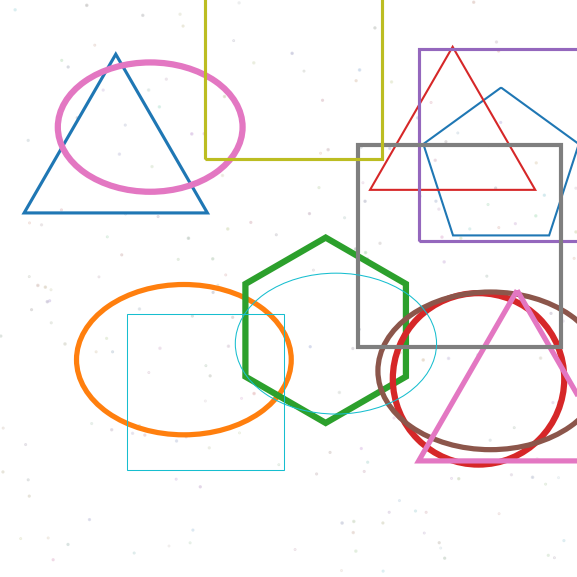[{"shape": "triangle", "thickness": 1.5, "radius": 0.92, "center": [0.2, 0.722]}, {"shape": "pentagon", "thickness": 1, "radius": 0.71, "center": [0.868, 0.706]}, {"shape": "oval", "thickness": 2.5, "radius": 0.93, "center": [0.318, 0.376]}, {"shape": "hexagon", "thickness": 3, "radius": 0.8, "center": [0.564, 0.427]}, {"shape": "triangle", "thickness": 1, "radius": 0.83, "center": [0.784, 0.753]}, {"shape": "circle", "thickness": 3, "radius": 0.74, "center": [0.829, 0.343]}, {"shape": "square", "thickness": 1.5, "radius": 0.83, "center": [0.892, 0.748]}, {"shape": "oval", "thickness": 2.5, "radius": 0.97, "center": [0.849, 0.357]}, {"shape": "triangle", "thickness": 2.5, "radius": 0.98, "center": [0.895, 0.299]}, {"shape": "oval", "thickness": 3, "radius": 0.8, "center": [0.26, 0.779]}, {"shape": "square", "thickness": 2, "radius": 0.88, "center": [0.796, 0.573]}, {"shape": "square", "thickness": 1.5, "radius": 0.76, "center": [0.508, 0.877]}, {"shape": "square", "thickness": 0.5, "radius": 0.68, "center": [0.356, 0.32]}, {"shape": "oval", "thickness": 0.5, "radius": 0.87, "center": [0.582, 0.404]}]